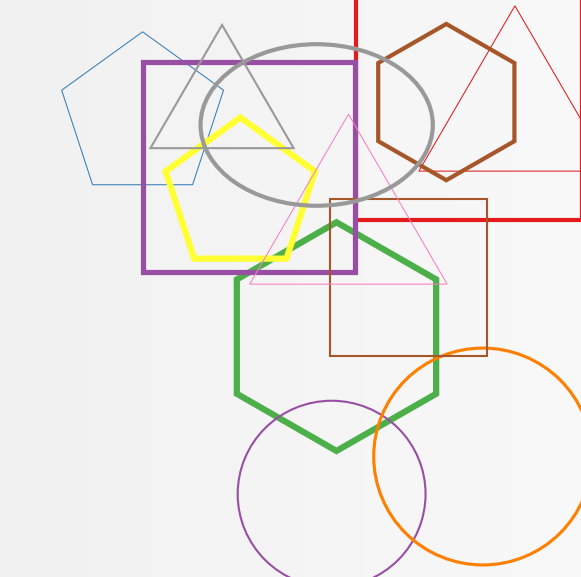[{"shape": "square", "thickness": 2, "radius": 0.97, "center": [0.806, 0.812]}, {"shape": "triangle", "thickness": 0.5, "radius": 0.95, "center": [0.886, 0.798]}, {"shape": "pentagon", "thickness": 0.5, "radius": 0.73, "center": [0.245, 0.798]}, {"shape": "hexagon", "thickness": 3, "radius": 0.99, "center": [0.579, 0.416]}, {"shape": "square", "thickness": 2.5, "radius": 0.91, "center": [0.428, 0.709]}, {"shape": "circle", "thickness": 1, "radius": 0.81, "center": [0.571, 0.144]}, {"shape": "circle", "thickness": 1.5, "radius": 0.94, "center": [0.831, 0.209]}, {"shape": "pentagon", "thickness": 3, "radius": 0.68, "center": [0.413, 0.661]}, {"shape": "hexagon", "thickness": 2, "radius": 0.68, "center": [0.768, 0.822]}, {"shape": "square", "thickness": 1, "radius": 0.68, "center": [0.703, 0.519]}, {"shape": "triangle", "thickness": 0.5, "radius": 0.98, "center": [0.6, 0.605]}, {"shape": "triangle", "thickness": 1, "radius": 0.71, "center": [0.382, 0.814]}, {"shape": "oval", "thickness": 2, "radius": 1.0, "center": [0.545, 0.783]}]